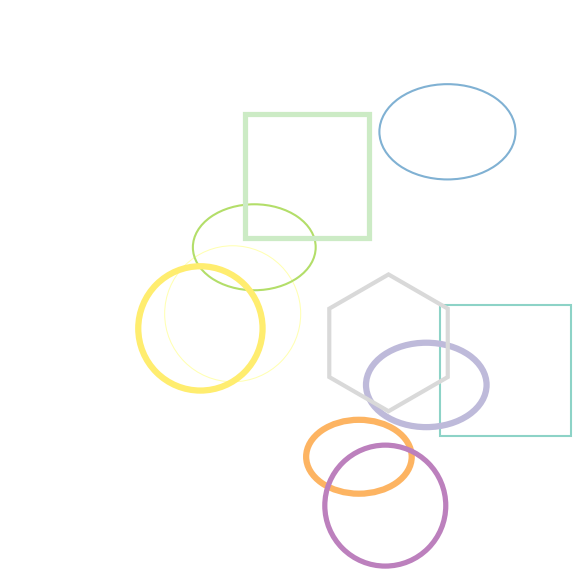[{"shape": "square", "thickness": 1, "radius": 0.57, "center": [0.876, 0.357]}, {"shape": "circle", "thickness": 0.5, "radius": 0.59, "center": [0.403, 0.456]}, {"shape": "oval", "thickness": 3, "radius": 0.52, "center": [0.738, 0.333]}, {"shape": "oval", "thickness": 1, "radius": 0.59, "center": [0.775, 0.771]}, {"shape": "oval", "thickness": 3, "radius": 0.46, "center": [0.622, 0.208]}, {"shape": "oval", "thickness": 1, "radius": 0.53, "center": [0.44, 0.571]}, {"shape": "hexagon", "thickness": 2, "radius": 0.59, "center": [0.673, 0.405]}, {"shape": "circle", "thickness": 2.5, "radius": 0.52, "center": [0.667, 0.124]}, {"shape": "square", "thickness": 2.5, "radius": 0.54, "center": [0.532, 0.694]}, {"shape": "circle", "thickness": 3, "radius": 0.54, "center": [0.347, 0.43]}]